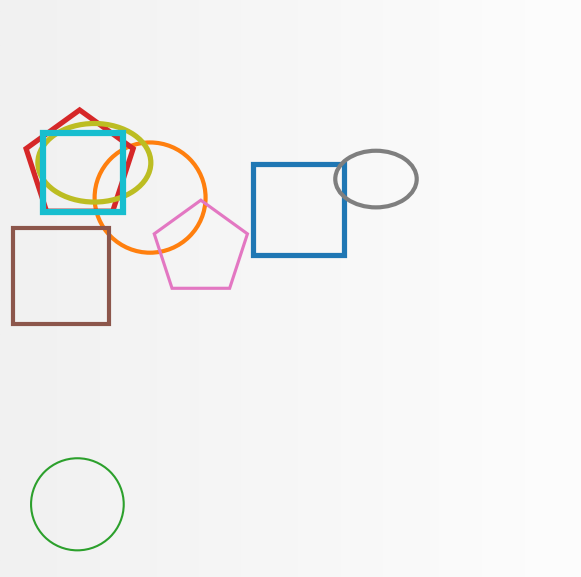[{"shape": "square", "thickness": 2.5, "radius": 0.39, "center": [0.514, 0.636]}, {"shape": "circle", "thickness": 2, "radius": 0.48, "center": [0.258, 0.657]}, {"shape": "circle", "thickness": 1, "radius": 0.4, "center": [0.133, 0.126]}, {"shape": "pentagon", "thickness": 2.5, "radius": 0.48, "center": [0.137, 0.712]}, {"shape": "square", "thickness": 2, "radius": 0.41, "center": [0.105, 0.521]}, {"shape": "pentagon", "thickness": 1.5, "radius": 0.42, "center": [0.346, 0.568]}, {"shape": "oval", "thickness": 2, "radius": 0.35, "center": [0.647, 0.689]}, {"shape": "oval", "thickness": 2.5, "radius": 0.49, "center": [0.162, 0.717]}, {"shape": "square", "thickness": 3, "radius": 0.34, "center": [0.143, 0.701]}]